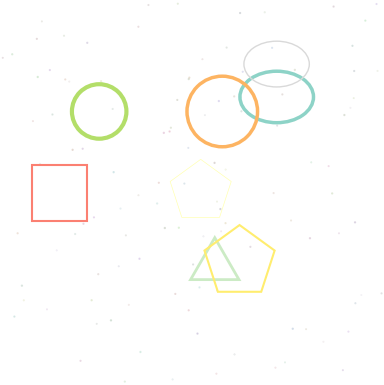[{"shape": "oval", "thickness": 2.5, "radius": 0.48, "center": [0.719, 0.748]}, {"shape": "pentagon", "thickness": 0.5, "radius": 0.42, "center": [0.521, 0.503]}, {"shape": "square", "thickness": 1.5, "radius": 0.36, "center": [0.155, 0.499]}, {"shape": "circle", "thickness": 2.5, "radius": 0.46, "center": [0.577, 0.71]}, {"shape": "circle", "thickness": 3, "radius": 0.35, "center": [0.258, 0.71]}, {"shape": "oval", "thickness": 1, "radius": 0.42, "center": [0.718, 0.834]}, {"shape": "triangle", "thickness": 2, "radius": 0.36, "center": [0.558, 0.31]}, {"shape": "pentagon", "thickness": 1.5, "radius": 0.48, "center": [0.622, 0.32]}]